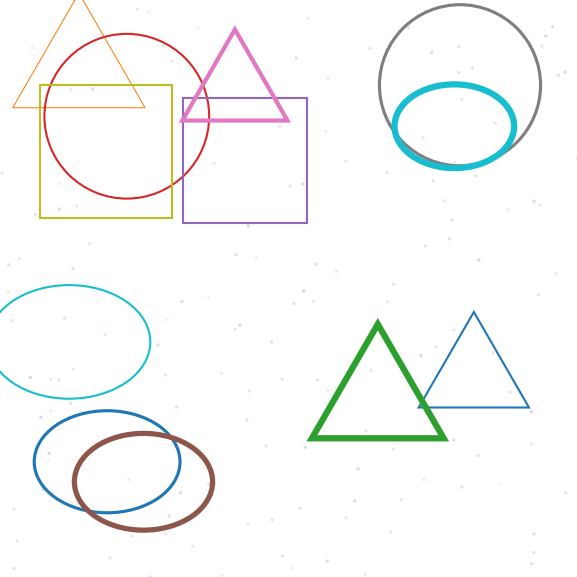[{"shape": "oval", "thickness": 1.5, "radius": 0.63, "center": [0.185, 0.2]}, {"shape": "triangle", "thickness": 1, "radius": 0.55, "center": [0.821, 0.349]}, {"shape": "triangle", "thickness": 0.5, "radius": 0.66, "center": [0.137, 0.879]}, {"shape": "triangle", "thickness": 3, "radius": 0.66, "center": [0.654, 0.306]}, {"shape": "circle", "thickness": 1, "radius": 0.71, "center": [0.22, 0.798]}, {"shape": "square", "thickness": 1, "radius": 0.54, "center": [0.424, 0.721]}, {"shape": "oval", "thickness": 2.5, "radius": 0.6, "center": [0.248, 0.165]}, {"shape": "triangle", "thickness": 2, "radius": 0.53, "center": [0.407, 0.843]}, {"shape": "circle", "thickness": 1.5, "radius": 0.7, "center": [0.797, 0.852]}, {"shape": "square", "thickness": 1, "radius": 0.57, "center": [0.183, 0.737]}, {"shape": "oval", "thickness": 1, "radius": 0.7, "center": [0.12, 0.407]}, {"shape": "oval", "thickness": 3, "radius": 0.52, "center": [0.787, 0.781]}]